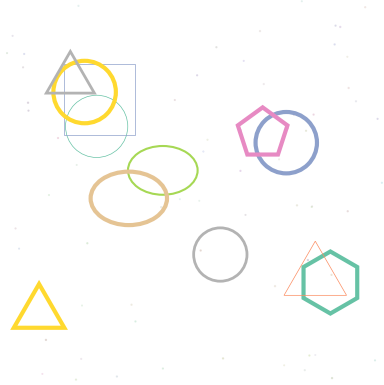[{"shape": "circle", "thickness": 0.5, "radius": 0.4, "center": [0.251, 0.672]}, {"shape": "hexagon", "thickness": 3, "radius": 0.4, "center": [0.858, 0.266]}, {"shape": "triangle", "thickness": 0.5, "radius": 0.47, "center": [0.819, 0.28]}, {"shape": "circle", "thickness": 3, "radius": 0.4, "center": [0.744, 0.629]}, {"shape": "square", "thickness": 0.5, "radius": 0.46, "center": [0.258, 0.743]}, {"shape": "pentagon", "thickness": 3, "radius": 0.34, "center": [0.682, 0.653]}, {"shape": "oval", "thickness": 1.5, "radius": 0.45, "center": [0.423, 0.557]}, {"shape": "triangle", "thickness": 3, "radius": 0.38, "center": [0.101, 0.187]}, {"shape": "circle", "thickness": 3, "radius": 0.41, "center": [0.22, 0.761]}, {"shape": "oval", "thickness": 3, "radius": 0.5, "center": [0.335, 0.485]}, {"shape": "circle", "thickness": 2, "radius": 0.35, "center": [0.572, 0.339]}, {"shape": "triangle", "thickness": 2, "radius": 0.36, "center": [0.183, 0.794]}]